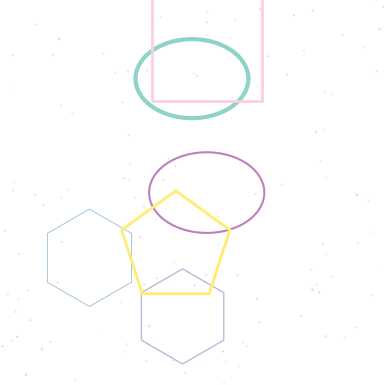[{"shape": "oval", "thickness": 3, "radius": 0.73, "center": [0.499, 0.796]}, {"shape": "hexagon", "thickness": 1, "radius": 0.62, "center": [0.474, 0.178]}, {"shape": "hexagon", "thickness": 0.5, "radius": 0.63, "center": [0.232, 0.33]}, {"shape": "square", "thickness": 2, "radius": 0.72, "center": [0.539, 0.88]}, {"shape": "oval", "thickness": 1.5, "radius": 0.75, "center": [0.537, 0.5]}, {"shape": "pentagon", "thickness": 2, "radius": 0.74, "center": [0.457, 0.357]}]